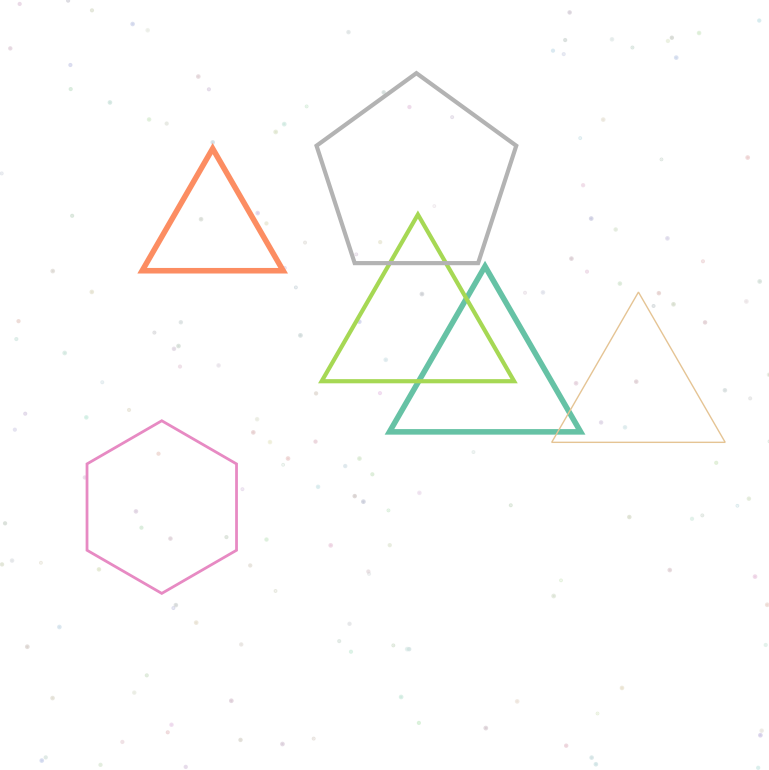[{"shape": "triangle", "thickness": 2, "radius": 0.72, "center": [0.63, 0.511]}, {"shape": "triangle", "thickness": 2, "radius": 0.53, "center": [0.276, 0.701]}, {"shape": "hexagon", "thickness": 1, "radius": 0.56, "center": [0.21, 0.341]}, {"shape": "triangle", "thickness": 1.5, "radius": 0.72, "center": [0.543, 0.577]}, {"shape": "triangle", "thickness": 0.5, "radius": 0.65, "center": [0.829, 0.491]}, {"shape": "pentagon", "thickness": 1.5, "radius": 0.68, "center": [0.541, 0.769]}]